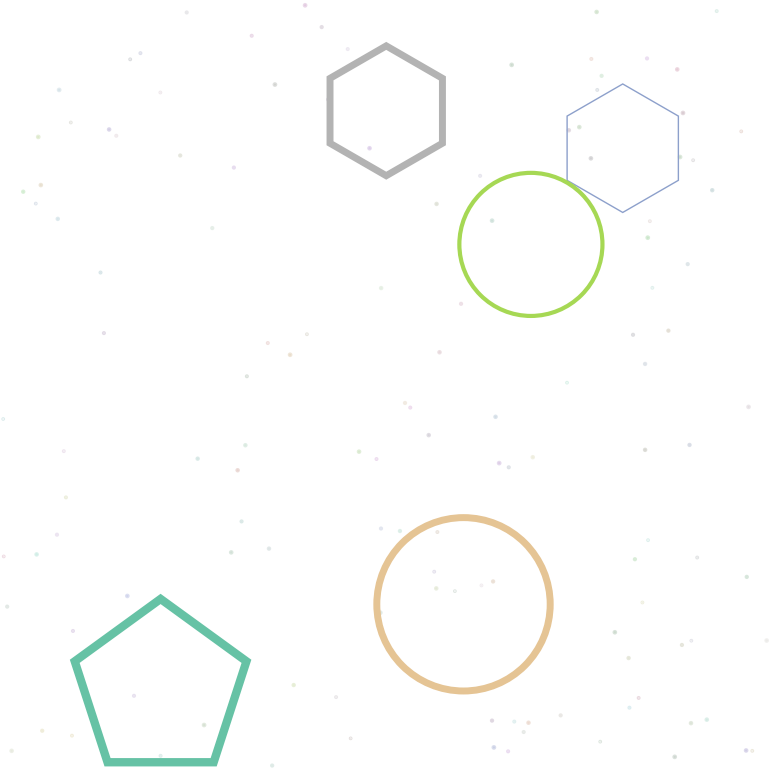[{"shape": "pentagon", "thickness": 3, "radius": 0.59, "center": [0.209, 0.105]}, {"shape": "hexagon", "thickness": 0.5, "radius": 0.42, "center": [0.809, 0.808]}, {"shape": "circle", "thickness": 1.5, "radius": 0.46, "center": [0.689, 0.683]}, {"shape": "circle", "thickness": 2.5, "radius": 0.56, "center": [0.602, 0.215]}, {"shape": "hexagon", "thickness": 2.5, "radius": 0.42, "center": [0.502, 0.856]}]